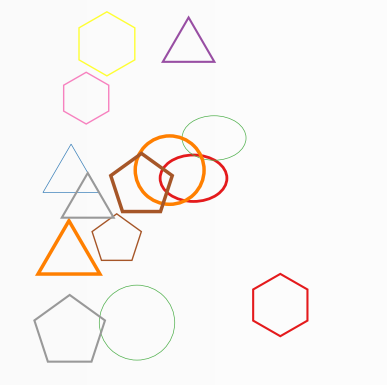[{"shape": "oval", "thickness": 2, "radius": 0.43, "center": [0.499, 0.537]}, {"shape": "hexagon", "thickness": 1.5, "radius": 0.4, "center": [0.723, 0.208]}, {"shape": "triangle", "thickness": 0.5, "radius": 0.42, "center": [0.183, 0.542]}, {"shape": "oval", "thickness": 0.5, "radius": 0.41, "center": [0.552, 0.642]}, {"shape": "circle", "thickness": 0.5, "radius": 0.49, "center": [0.354, 0.162]}, {"shape": "triangle", "thickness": 1.5, "radius": 0.38, "center": [0.487, 0.878]}, {"shape": "triangle", "thickness": 2.5, "radius": 0.46, "center": [0.178, 0.334]}, {"shape": "circle", "thickness": 2.5, "radius": 0.44, "center": [0.438, 0.558]}, {"shape": "hexagon", "thickness": 1, "radius": 0.42, "center": [0.276, 0.886]}, {"shape": "pentagon", "thickness": 2.5, "radius": 0.42, "center": [0.365, 0.518]}, {"shape": "pentagon", "thickness": 1, "radius": 0.33, "center": [0.301, 0.378]}, {"shape": "hexagon", "thickness": 1, "radius": 0.34, "center": [0.222, 0.745]}, {"shape": "pentagon", "thickness": 1.5, "radius": 0.48, "center": [0.18, 0.138]}, {"shape": "triangle", "thickness": 1.5, "radius": 0.39, "center": [0.226, 0.473]}]